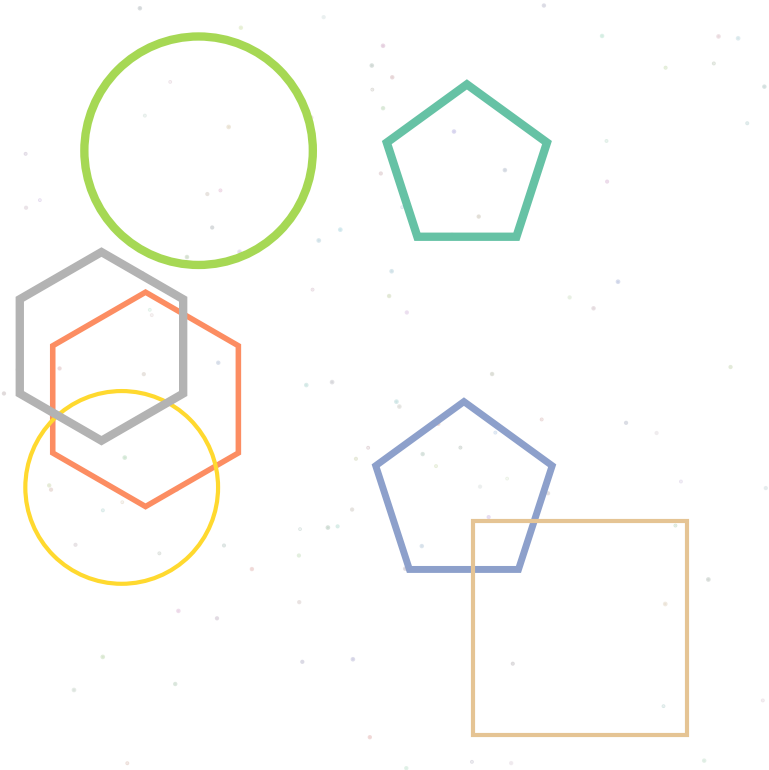[{"shape": "pentagon", "thickness": 3, "radius": 0.55, "center": [0.606, 0.781]}, {"shape": "hexagon", "thickness": 2, "radius": 0.7, "center": [0.189, 0.481]}, {"shape": "pentagon", "thickness": 2.5, "radius": 0.6, "center": [0.603, 0.358]}, {"shape": "circle", "thickness": 3, "radius": 0.74, "center": [0.258, 0.804]}, {"shape": "circle", "thickness": 1.5, "radius": 0.63, "center": [0.158, 0.367]}, {"shape": "square", "thickness": 1.5, "radius": 0.7, "center": [0.753, 0.184]}, {"shape": "hexagon", "thickness": 3, "radius": 0.61, "center": [0.132, 0.55]}]